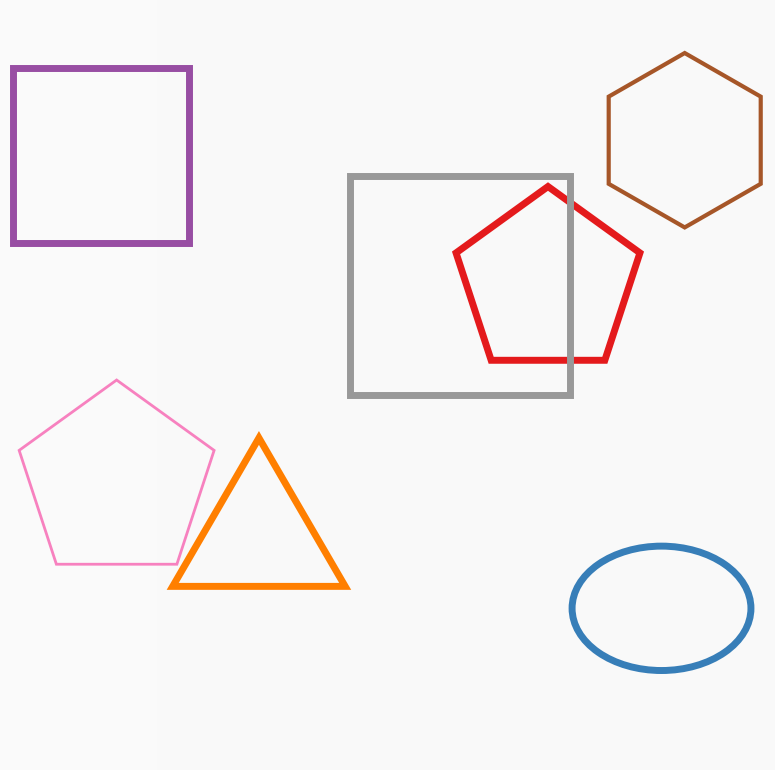[{"shape": "pentagon", "thickness": 2.5, "radius": 0.62, "center": [0.707, 0.633]}, {"shape": "oval", "thickness": 2.5, "radius": 0.58, "center": [0.854, 0.21]}, {"shape": "square", "thickness": 2.5, "radius": 0.57, "center": [0.131, 0.798]}, {"shape": "triangle", "thickness": 2.5, "radius": 0.64, "center": [0.334, 0.303]}, {"shape": "hexagon", "thickness": 1.5, "radius": 0.57, "center": [0.883, 0.818]}, {"shape": "pentagon", "thickness": 1, "radius": 0.66, "center": [0.15, 0.374]}, {"shape": "square", "thickness": 2.5, "radius": 0.71, "center": [0.593, 0.629]}]